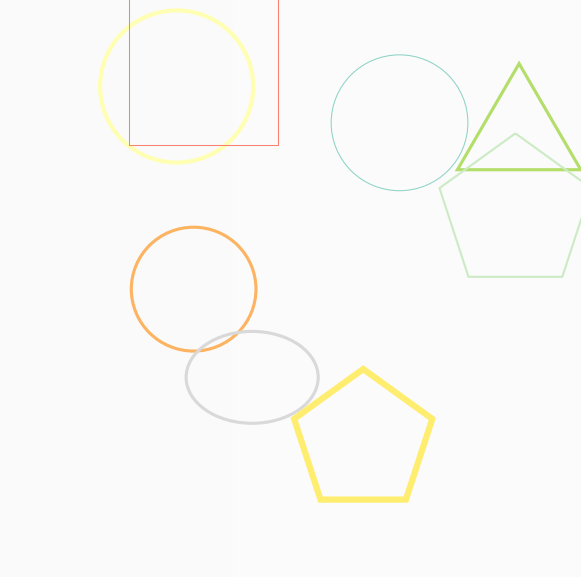[{"shape": "circle", "thickness": 0.5, "radius": 0.59, "center": [0.687, 0.787]}, {"shape": "circle", "thickness": 2, "radius": 0.66, "center": [0.304, 0.849]}, {"shape": "square", "thickness": 0.5, "radius": 0.64, "center": [0.35, 0.877]}, {"shape": "circle", "thickness": 1.5, "radius": 0.54, "center": [0.333, 0.498]}, {"shape": "triangle", "thickness": 1.5, "radius": 0.61, "center": [0.893, 0.767]}, {"shape": "oval", "thickness": 1.5, "radius": 0.57, "center": [0.434, 0.346]}, {"shape": "pentagon", "thickness": 1, "radius": 0.69, "center": [0.887, 0.631]}, {"shape": "pentagon", "thickness": 3, "radius": 0.62, "center": [0.625, 0.235]}]